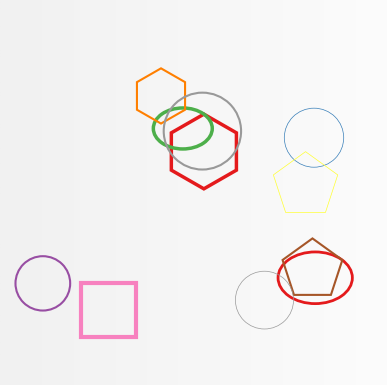[{"shape": "hexagon", "thickness": 2.5, "radius": 0.48, "center": [0.526, 0.607]}, {"shape": "oval", "thickness": 2, "radius": 0.48, "center": [0.813, 0.278]}, {"shape": "circle", "thickness": 0.5, "radius": 0.38, "center": [0.81, 0.642]}, {"shape": "oval", "thickness": 2.5, "radius": 0.38, "center": [0.472, 0.666]}, {"shape": "circle", "thickness": 1.5, "radius": 0.35, "center": [0.111, 0.264]}, {"shape": "hexagon", "thickness": 1.5, "radius": 0.36, "center": [0.415, 0.751]}, {"shape": "pentagon", "thickness": 0.5, "radius": 0.44, "center": [0.789, 0.519]}, {"shape": "pentagon", "thickness": 1.5, "radius": 0.41, "center": [0.806, 0.3]}, {"shape": "square", "thickness": 3, "radius": 0.35, "center": [0.279, 0.195]}, {"shape": "circle", "thickness": 0.5, "radius": 0.38, "center": [0.682, 0.221]}, {"shape": "circle", "thickness": 1.5, "radius": 0.5, "center": [0.522, 0.659]}]